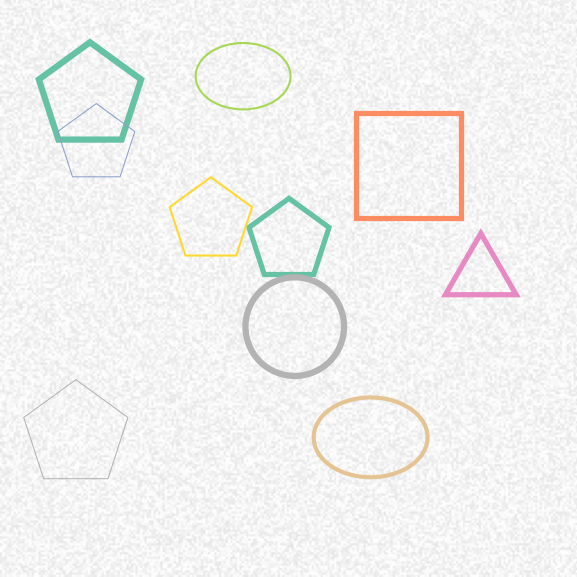[{"shape": "pentagon", "thickness": 2.5, "radius": 0.36, "center": [0.5, 0.583]}, {"shape": "pentagon", "thickness": 3, "radius": 0.47, "center": [0.156, 0.833]}, {"shape": "square", "thickness": 2.5, "radius": 0.46, "center": [0.707, 0.713]}, {"shape": "pentagon", "thickness": 0.5, "radius": 0.35, "center": [0.167, 0.75]}, {"shape": "triangle", "thickness": 2.5, "radius": 0.35, "center": [0.833, 0.524]}, {"shape": "oval", "thickness": 1, "radius": 0.41, "center": [0.421, 0.867]}, {"shape": "pentagon", "thickness": 1, "radius": 0.37, "center": [0.365, 0.617]}, {"shape": "oval", "thickness": 2, "radius": 0.49, "center": [0.642, 0.242]}, {"shape": "pentagon", "thickness": 0.5, "radius": 0.47, "center": [0.131, 0.247]}, {"shape": "circle", "thickness": 3, "radius": 0.43, "center": [0.51, 0.434]}]